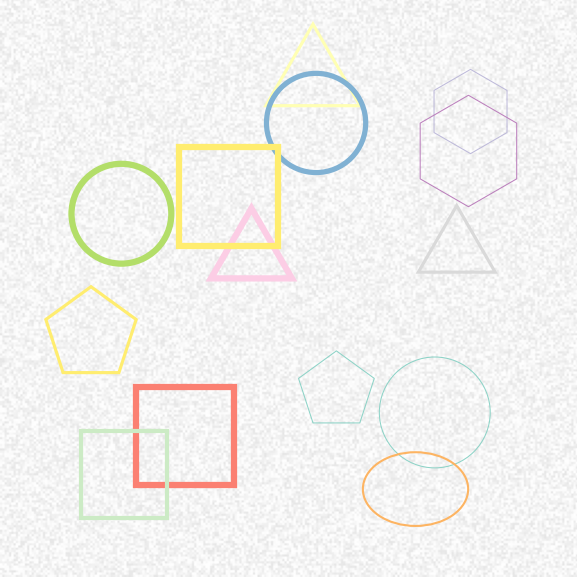[{"shape": "pentagon", "thickness": 0.5, "radius": 0.34, "center": [0.583, 0.323]}, {"shape": "circle", "thickness": 0.5, "radius": 0.48, "center": [0.753, 0.285]}, {"shape": "triangle", "thickness": 1.5, "radius": 0.47, "center": [0.542, 0.863]}, {"shape": "hexagon", "thickness": 0.5, "radius": 0.36, "center": [0.815, 0.806]}, {"shape": "square", "thickness": 3, "radius": 0.42, "center": [0.321, 0.244]}, {"shape": "circle", "thickness": 2.5, "radius": 0.43, "center": [0.547, 0.786]}, {"shape": "oval", "thickness": 1, "radius": 0.46, "center": [0.72, 0.152]}, {"shape": "circle", "thickness": 3, "radius": 0.43, "center": [0.21, 0.629]}, {"shape": "triangle", "thickness": 3, "radius": 0.4, "center": [0.435, 0.558]}, {"shape": "triangle", "thickness": 1.5, "radius": 0.38, "center": [0.791, 0.566]}, {"shape": "hexagon", "thickness": 0.5, "radius": 0.48, "center": [0.811, 0.738]}, {"shape": "square", "thickness": 2, "radius": 0.37, "center": [0.215, 0.178]}, {"shape": "square", "thickness": 3, "radius": 0.43, "center": [0.395, 0.659]}, {"shape": "pentagon", "thickness": 1.5, "radius": 0.41, "center": [0.158, 0.42]}]